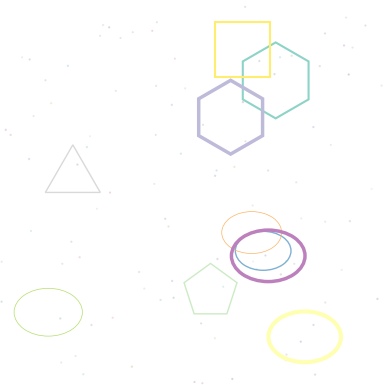[{"shape": "hexagon", "thickness": 1.5, "radius": 0.49, "center": [0.716, 0.791]}, {"shape": "oval", "thickness": 3, "radius": 0.47, "center": [0.791, 0.125]}, {"shape": "hexagon", "thickness": 2.5, "radius": 0.48, "center": [0.599, 0.696]}, {"shape": "oval", "thickness": 1, "radius": 0.36, "center": [0.684, 0.349]}, {"shape": "oval", "thickness": 0.5, "radius": 0.39, "center": [0.654, 0.396]}, {"shape": "oval", "thickness": 0.5, "radius": 0.44, "center": [0.125, 0.189]}, {"shape": "triangle", "thickness": 1, "radius": 0.41, "center": [0.189, 0.541]}, {"shape": "oval", "thickness": 2.5, "radius": 0.48, "center": [0.697, 0.335]}, {"shape": "pentagon", "thickness": 1, "radius": 0.36, "center": [0.547, 0.243]}, {"shape": "square", "thickness": 1.5, "radius": 0.36, "center": [0.63, 0.87]}]